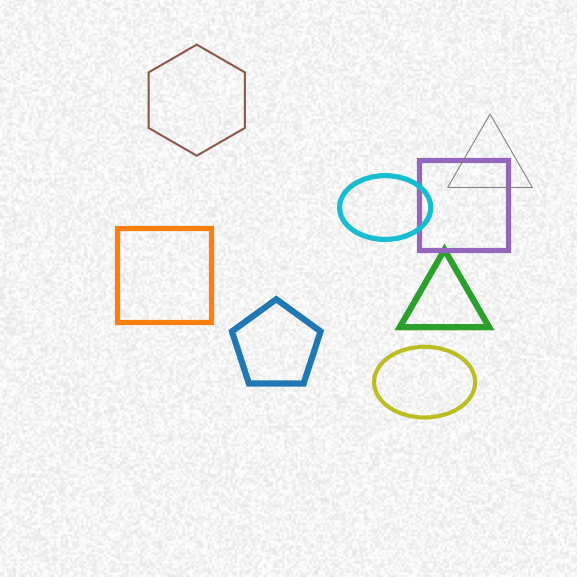[{"shape": "pentagon", "thickness": 3, "radius": 0.4, "center": [0.478, 0.4]}, {"shape": "square", "thickness": 2.5, "radius": 0.41, "center": [0.284, 0.523]}, {"shape": "triangle", "thickness": 3, "radius": 0.45, "center": [0.77, 0.477]}, {"shape": "square", "thickness": 2.5, "radius": 0.39, "center": [0.803, 0.644]}, {"shape": "hexagon", "thickness": 1, "radius": 0.48, "center": [0.341, 0.826]}, {"shape": "triangle", "thickness": 0.5, "radius": 0.42, "center": [0.849, 0.717]}, {"shape": "oval", "thickness": 2, "radius": 0.44, "center": [0.735, 0.337]}, {"shape": "oval", "thickness": 2.5, "radius": 0.39, "center": [0.667, 0.64]}]